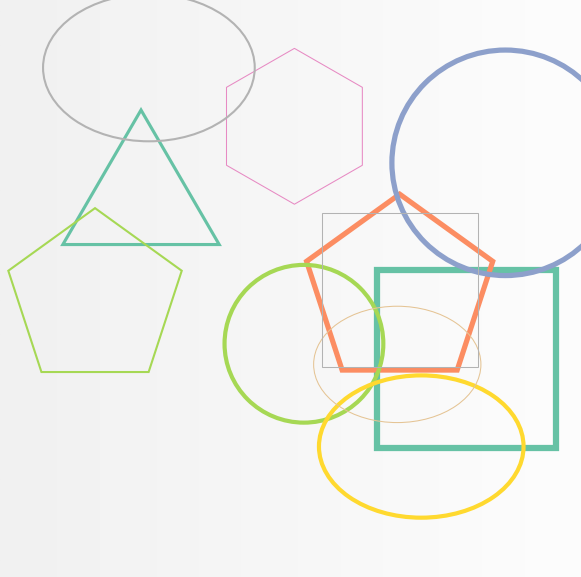[{"shape": "triangle", "thickness": 1.5, "radius": 0.78, "center": [0.243, 0.653]}, {"shape": "square", "thickness": 3, "radius": 0.77, "center": [0.803, 0.377]}, {"shape": "pentagon", "thickness": 2.5, "radius": 0.84, "center": [0.688, 0.495]}, {"shape": "circle", "thickness": 2.5, "radius": 0.98, "center": [0.869, 0.717]}, {"shape": "hexagon", "thickness": 0.5, "radius": 0.67, "center": [0.507, 0.78]}, {"shape": "circle", "thickness": 2, "radius": 0.68, "center": [0.523, 0.404]}, {"shape": "pentagon", "thickness": 1, "radius": 0.78, "center": [0.163, 0.482]}, {"shape": "oval", "thickness": 2, "radius": 0.88, "center": [0.725, 0.226]}, {"shape": "oval", "thickness": 0.5, "radius": 0.72, "center": [0.683, 0.368]}, {"shape": "oval", "thickness": 1, "radius": 0.91, "center": [0.256, 0.882]}, {"shape": "square", "thickness": 0.5, "radius": 0.67, "center": [0.688, 0.497]}]